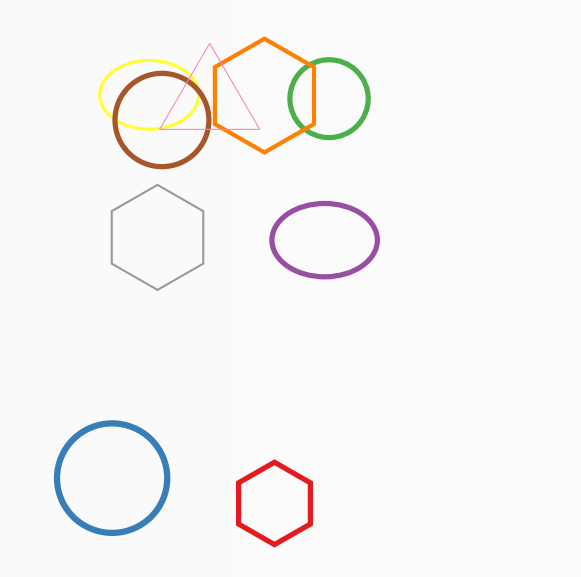[{"shape": "hexagon", "thickness": 2.5, "radius": 0.36, "center": [0.472, 0.127]}, {"shape": "circle", "thickness": 3, "radius": 0.47, "center": [0.193, 0.171]}, {"shape": "circle", "thickness": 2.5, "radius": 0.34, "center": [0.566, 0.828]}, {"shape": "oval", "thickness": 2.5, "radius": 0.45, "center": [0.559, 0.583]}, {"shape": "hexagon", "thickness": 2, "radius": 0.49, "center": [0.455, 0.834]}, {"shape": "oval", "thickness": 1.5, "radius": 0.43, "center": [0.257, 0.835]}, {"shape": "circle", "thickness": 2.5, "radius": 0.4, "center": [0.279, 0.791]}, {"shape": "triangle", "thickness": 0.5, "radius": 0.5, "center": [0.361, 0.825]}, {"shape": "hexagon", "thickness": 1, "radius": 0.45, "center": [0.271, 0.588]}]